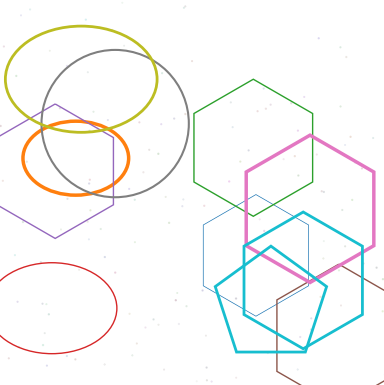[{"shape": "hexagon", "thickness": 0.5, "radius": 0.79, "center": [0.665, 0.337]}, {"shape": "oval", "thickness": 2.5, "radius": 0.69, "center": [0.197, 0.589]}, {"shape": "hexagon", "thickness": 1, "radius": 0.89, "center": [0.658, 0.616]}, {"shape": "oval", "thickness": 1, "radius": 0.84, "center": [0.135, 0.199]}, {"shape": "hexagon", "thickness": 1, "radius": 0.87, "center": [0.143, 0.555]}, {"shape": "hexagon", "thickness": 1, "radius": 0.93, "center": [0.88, 0.128]}, {"shape": "hexagon", "thickness": 2.5, "radius": 0.96, "center": [0.805, 0.458]}, {"shape": "circle", "thickness": 1.5, "radius": 0.96, "center": [0.299, 0.679]}, {"shape": "oval", "thickness": 2, "radius": 0.99, "center": [0.211, 0.794]}, {"shape": "hexagon", "thickness": 2, "radius": 0.89, "center": [0.788, 0.272]}, {"shape": "pentagon", "thickness": 2, "radius": 0.76, "center": [0.704, 0.209]}]